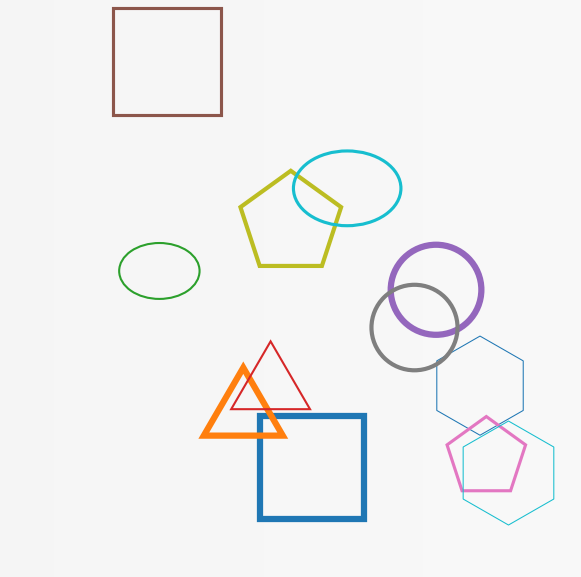[{"shape": "hexagon", "thickness": 0.5, "radius": 0.43, "center": [0.826, 0.331]}, {"shape": "square", "thickness": 3, "radius": 0.45, "center": [0.536, 0.189]}, {"shape": "triangle", "thickness": 3, "radius": 0.39, "center": [0.419, 0.284]}, {"shape": "oval", "thickness": 1, "radius": 0.35, "center": [0.274, 0.53]}, {"shape": "triangle", "thickness": 1, "radius": 0.39, "center": [0.466, 0.33]}, {"shape": "circle", "thickness": 3, "radius": 0.39, "center": [0.75, 0.497]}, {"shape": "square", "thickness": 1.5, "radius": 0.46, "center": [0.287, 0.893]}, {"shape": "pentagon", "thickness": 1.5, "radius": 0.36, "center": [0.837, 0.207]}, {"shape": "circle", "thickness": 2, "radius": 0.37, "center": [0.713, 0.432]}, {"shape": "pentagon", "thickness": 2, "radius": 0.46, "center": [0.5, 0.612]}, {"shape": "oval", "thickness": 1.5, "radius": 0.46, "center": [0.597, 0.673]}, {"shape": "hexagon", "thickness": 0.5, "radius": 0.45, "center": [0.875, 0.18]}]